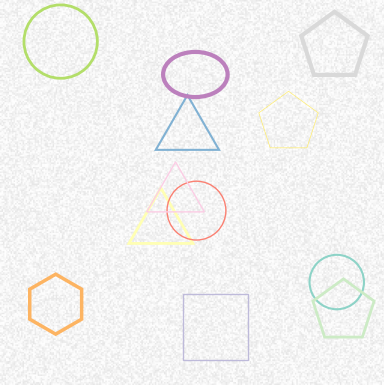[{"shape": "circle", "thickness": 1.5, "radius": 0.35, "center": [0.875, 0.267]}, {"shape": "triangle", "thickness": 2, "radius": 0.48, "center": [0.418, 0.416]}, {"shape": "square", "thickness": 1, "radius": 0.42, "center": [0.561, 0.151]}, {"shape": "circle", "thickness": 1, "radius": 0.38, "center": [0.51, 0.453]}, {"shape": "triangle", "thickness": 1.5, "radius": 0.47, "center": [0.487, 0.658]}, {"shape": "hexagon", "thickness": 2.5, "radius": 0.39, "center": [0.145, 0.21]}, {"shape": "circle", "thickness": 2, "radius": 0.48, "center": [0.158, 0.892]}, {"shape": "triangle", "thickness": 1, "radius": 0.43, "center": [0.456, 0.493]}, {"shape": "pentagon", "thickness": 3, "radius": 0.45, "center": [0.869, 0.879]}, {"shape": "oval", "thickness": 3, "radius": 0.42, "center": [0.507, 0.807]}, {"shape": "pentagon", "thickness": 2, "radius": 0.42, "center": [0.892, 0.192]}, {"shape": "pentagon", "thickness": 0.5, "radius": 0.41, "center": [0.749, 0.682]}]